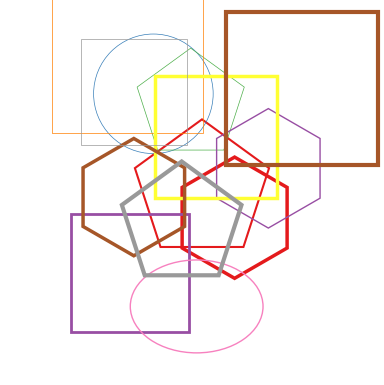[{"shape": "pentagon", "thickness": 1.5, "radius": 0.92, "center": [0.525, 0.507]}, {"shape": "hexagon", "thickness": 2.5, "radius": 0.79, "center": [0.609, 0.435]}, {"shape": "circle", "thickness": 0.5, "radius": 0.78, "center": [0.398, 0.756]}, {"shape": "pentagon", "thickness": 0.5, "radius": 0.73, "center": [0.495, 0.729]}, {"shape": "hexagon", "thickness": 1, "radius": 0.78, "center": [0.697, 0.563]}, {"shape": "square", "thickness": 2, "radius": 0.77, "center": [0.339, 0.29]}, {"shape": "square", "thickness": 0.5, "radius": 0.98, "center": [0.332, 0.851]}, {"shape": "square", "thickness": 2.5, "radius": 0.8, "center": [0.561, 0.644]}, {"shape": "hexagon", "thickness": 2.5, "radius": 0.76, "center": [0.348, 0.488]}, {"shape": "square", "thickness": 3, "radius": 0.99, "center": [0.784, 0.77]}, {"shape": "oval", "thickness": 1, "radius": 0.86, "center": [0.511, 0.204]}, {"shape": "pentagon", "thickness": 3, "radius": 0.82, "center": [0.472, 0.417]}, {"shape": "square", "thickness": 0.5, "radius": 0.69, "center": [0.347, 0.761]}]